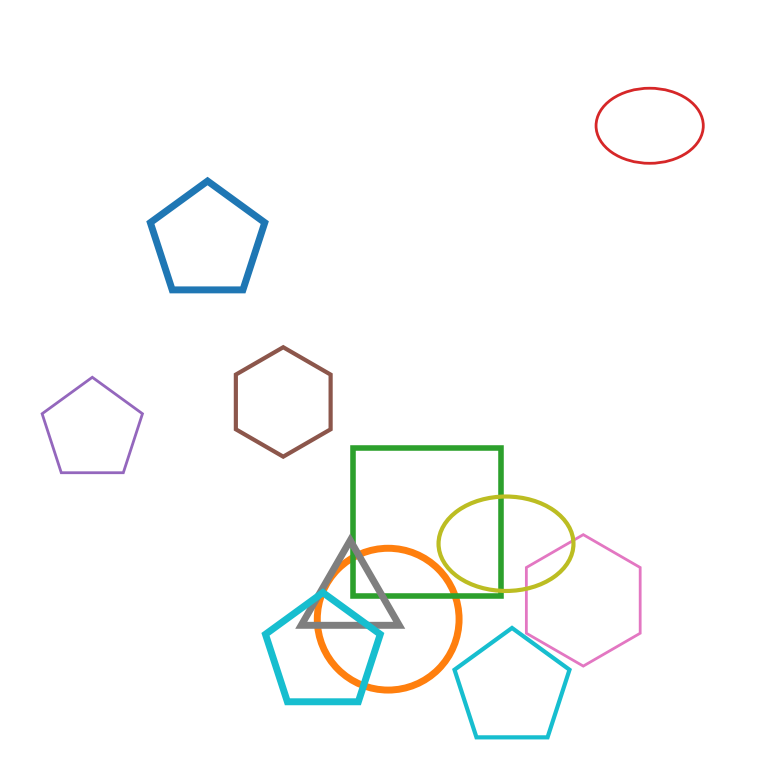[{"shape": "pentagon", "thickness": 2.5, "radius": 0.39, "center": [0.27, 0.687]}, {"shape": "circle", "thickness": 2.5, "radius": 0.46, "center": [0.504, 0.196]}, {"shape": "square", "thickness": 2, "radius": 0.48, "center": [0.555, 0.322]}, {"shape": "oval", "thickness": 1, "radius": 0.35, "center": [0.844, 0.837]}, {"shape": "pentagon", "thickness": 1, "radius": 0.34, "center": [0.12, 0.442]}, {"shape": "hexagon", "thickness": 1.5, "radius": 0.36, "center": [0.368, 0.478]}, {"shape": "hexagon", "thickness": 1, "radius": 0.43, "center": [0.757, 0.22]}, {"shape": "triangle", "thickness": 2.5, "radius": 0.37, "center": [0.455, 0.225]}, {"shape": "oval", "thickness": 1.5, "radius": 0.44, "center": [0.657, 0.294]}, {"shape": "pentagon", "thickness": 1.5, "radius": 0.39, "center": [0.665, 0.106]}, {"shape": "pentagon", "thickness": 2.5, "radius": 0.39, "center": [0.419, 0.152]}]